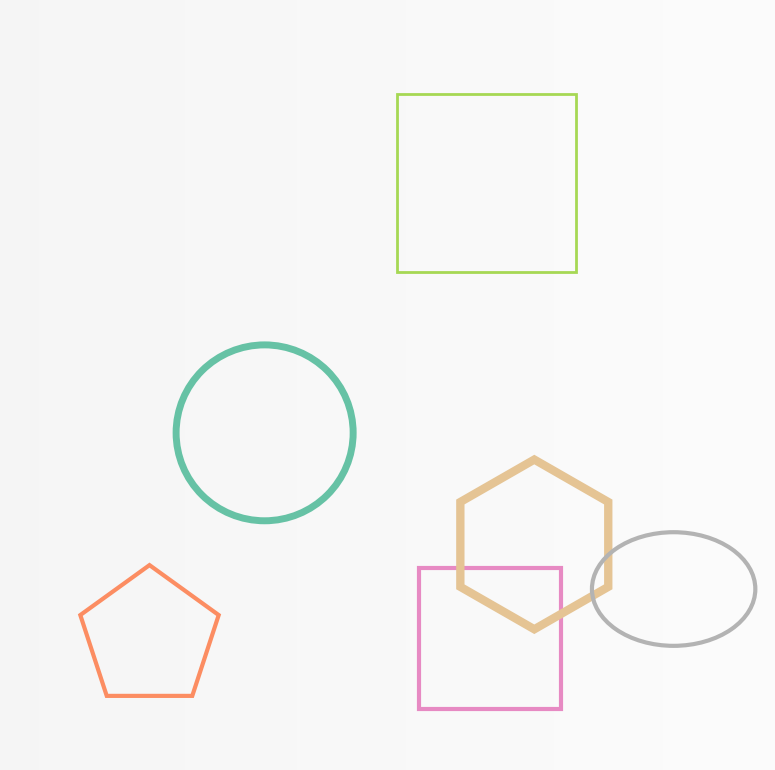[{"shape": "circle", "thickness": 2.5, "radius": 0.57, "center": [0.341, 0.438]}, {"shape": "pentagon", "thickness": 1.5, "radius": 0.47, "center": [0.193, 0.172]}, {"shape": "square", "thickness": 1.5, "radius": 0.46, "center": [0.633, 0.171]}, {"shape": "square", "thickness": 1, "radius": 0.58, "center": [0.628, 0.762]}, {"shape": "hexagon", "thickness": 3, "radius": 0.55, "center": [0.689, 0.293]}, {"shape": "oval", "thickness": 1.5, "radius": 0.53, "center": [0.869, 0.235]}]